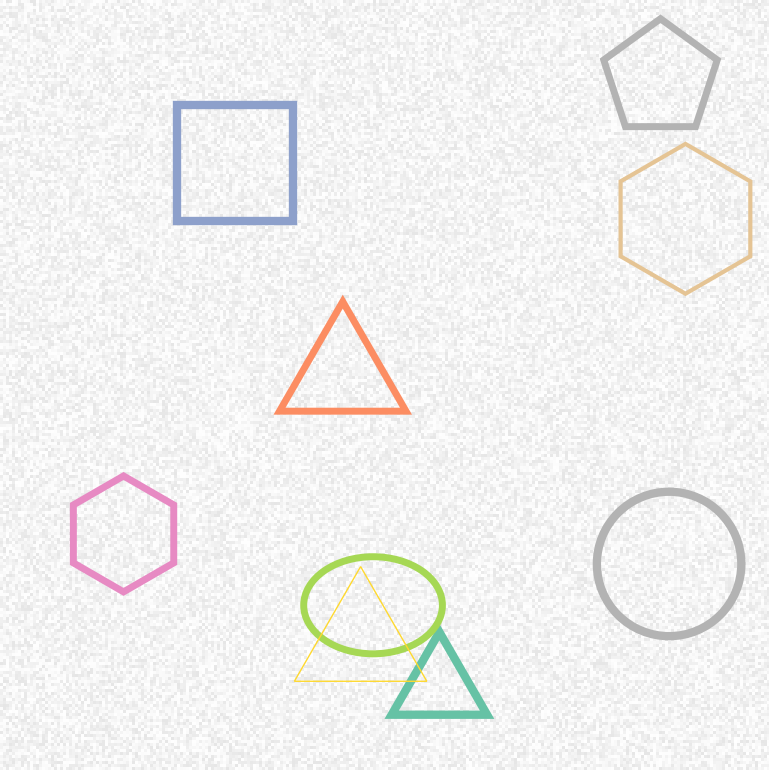[{"shape": "triangle", "thickness": 3, "radius": 0.36, "center": [0.571, 0.108]}, {"shape": "triangle", "thickness": 2.5, "radius": 0.47, "center": [0.445, 0.513]}, {"shape": "square", "thickness": 3, "radius": 0.38, "center": [0.305, 0.788]}, {"shape": "hexagon", "thickness": 2.5, "radius": 0.38, "center": [0.16, 0.307]}, {"shape": "oval", "thickness": 2.5, "radius": 0.45, "center": [0.484, 0.214]}, {"shape": "triangle", "thickness": 0.5, "radius": 0.5, "center": [0.468, 0.165]}, {"shape": "hexagon", "thickness": 1.5, "radius": 0.49, "center": [0.89, 0.716]}, {"shape": "pentagon", "thickness": 2.5, "radius": 0.39, "center": [0.858, 0.898]}, {"shape": "circle", "thickness": 3, "radius": 0.47, "center": [0.869, 0.268]}]